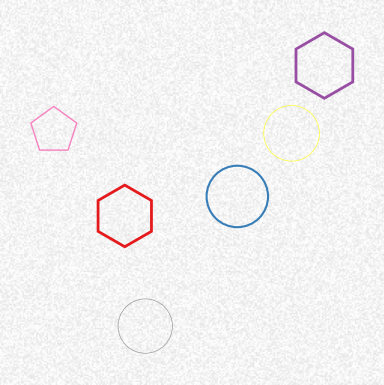[{"shape": "hexagon", "thickness": 2, "radius": 0.4, "center": [0.324, 0.439]}, {"shape": "circle", "thickness": 1.5, "radius": 0.4, "center": [0.616, 0.49]}, {"shape": "hexagon", "thickness": 2, "radius": 0.43, "center": [0.843, 0.83]}, {"shape": "circle", "thickness": 0.5, "radius": 0.36, "center": [0.757, 0.654]}, {"shape": "pentagon", "thickness": 1, "radius": 0.31, "center": [0.14, 0.661]}, {"shape": "circle", "thickness": 0.5, "radius": 0.35, "center": [0.377, 0.153]}]